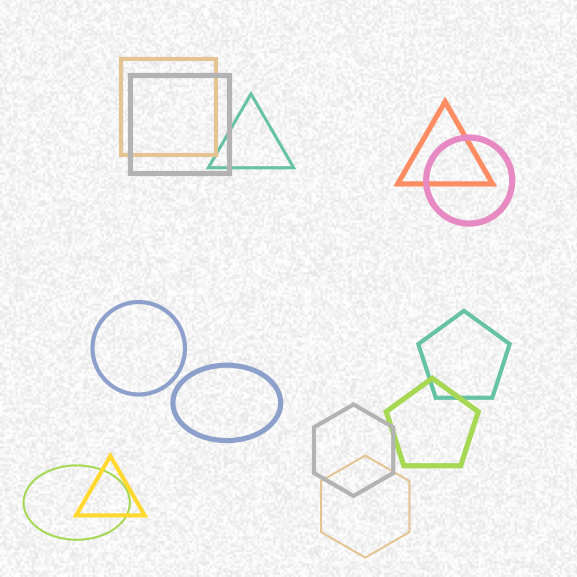[{"shape": "pentagon", "thickness": 2, "radius": 0.42, "center": [0.803, 0.378]}, {"shape": "triangle", "thickness": 1.5, "radius": 0.43, "center": [0.435, 0.751]}, {"shape": "triangle", "thickness": 2.5, "radius": 0.47, "center": [0.771, 0.728]}, {"shape": "oval", "thickness": 2.5, "radius": 0.47, "center": [0.393, 0.301]}, {"shape": "circle", "thickness": 2, "radius": 0.4, "center": [0.24, 0.396]}, {"shape": "circle", "thickness": 3, "radius": 0.37, "center": [0.812, 0.686]}, {"shape": "pentagon", "thickness": 2.5, "radius": 0.42, "center": [0.748, 0.26]}, {"shape": "oval", "thickness": 1, "radius": 0.46, "center": [0.133, 0.129]}, {"shape": "triangle", "thickness": 2, "radius": 0.34, "center": [0.191, 0.141]}, {"shape": "hexagon", "thickness": 1, "radius": 0.44, "center": [0.632, 0.122]}, {"shape": "square", "thickness": 2, "radius": 0.41, "center": [0.292, 0.813]}, {"shape": "hexagon", "thickness": 2, "radius": 0.4, "center": [0.612, 0.22]}, {"shape": "square", "thickness": 2.5, "radius": 0.43, "center": [0.311, 0.784]}]